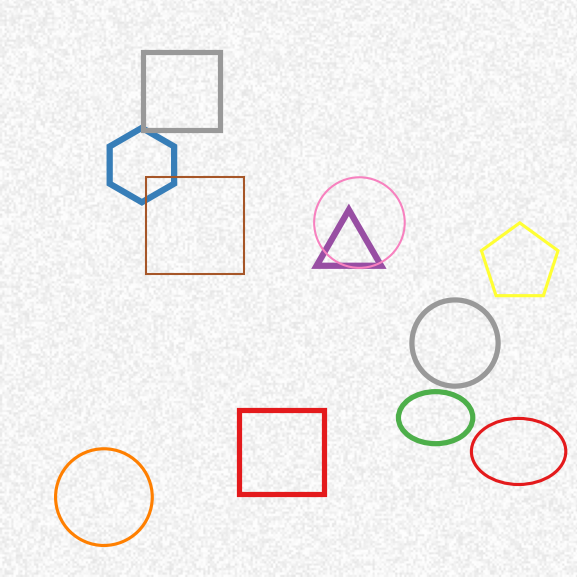[{"shape": "oval", "thickness": 1.5, "radius": 0.41, "center": [0.898, 0.217]}, {"shape": "square", "thickness": 2.5, "radius": 0.37, "center": [0.487, 0.217]}, {"shape": "hexagon", "thickness": 3, "radius": 0.32, "center": [0.246, 0.713]}, {"shape": "oval", "thickness": 2.5, "radius": 0.32, "center": [0.754, 0.276]}, {"shape": "triangle", "thickness": 3, "radius": 0.32, "center": [0.604, 0.571]}, {"shape": "circle", "thickness": 1.5, "radius": 0.42, "center": [0.18, 0.138]}, {"shape": "pentagon", "thickness": 1.5, "radius": 0.35, "center": [0.9, 0.544]}, {"shape": "square", "thickness": 1, "radius": 0.42, "center": [0.338, 0.609]}, {"shape": "circle", "thickness": 1, "radius": 0.39, "center": [0.622, 0.614]}, {"shape": "circle", "thickness": 2.5, "radius": 0.37, "center": [0.788, 0.405]}, {"shape": "square", "thickness": 2.5, "radius": 0.34, "center": [0.314, 0.841]}]